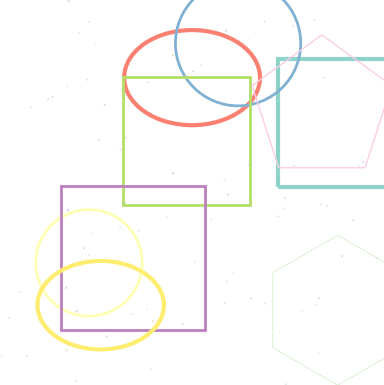[{"shape": "square", "thickness": 3, "radius": 0.83, "center": [0.887, 0.68]}, {"shape": "circle", "thickness": 2, "radius": 0.69, "center": [0.231, 0.317]}, {"shape": "oval", "thickness": 3, "radius": 0.88, "center": [0.499, 0.798]}, {"shape": "circle", "thickness": 2, "radius": 0.81, "center": [0.618, 0.888]}, {"shape": "square", "thickness": 2, "radius": 0.83, "center": [0.484, 0.633]}, {"shape": "pentagon", "thickness": 1, "radius": 0.95, "center": [0.836, 0.719]}, {"shape": "square", "thickness": 2, "radius": 0.94, "center": [0.346, 0.33]}, {"shape": "hexagon", "thickness": 0.5, "radius": 0.97, "center": [0.877, 0.194]}, {"shape": "oval", "thickness": 3, "radius": 0.82, "center": [0.262, 0.207]}]